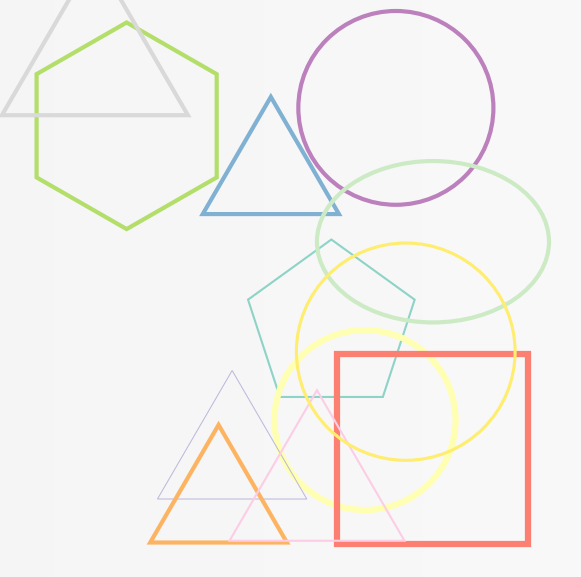[{"shape": "pentagon", "thickness": 1, "radius": 0.75, "center": [0.57, 0.434]}, {"shape": "circle", "thickness": 3, "radius": 0.78, "center": [0.628, 0.272]}, {"shape": "triangle", "thickness": 0.5, "radius": 0.74, "center": [0.399, 0.209]}, {"shape": "square", "thickness": 3, "radius": 0.82, "center": [0.745, 0.222]}, {"shape": "triangle", "thickness": 2, "radius": 0.68, "center": [0.466, 0.696]}, {"shape": "triangle", "thickness": 2, "radius": 0.68, "center": [0.376, 0.128]}, {"shape": "hexagon", "thickness": 2, "radius": 0.89, "center": [0.218, 0.781]}, {"shape": "triangle", "thickness": 1, "radius": 0.87, "center": [0.545, 0.15]}, {"shape": "triangle", "thickness": 2, "radius": 0.92, "center": [0.163, 0.892]}, {"shape": "circle", "thickness": 2, "radius": 0.84, "center": [0.681, 0.812]}, {"shape": "oval", "thickness": 2, "radius": 1.0, "center": [0.745, 0.581]}, {"shape": "circle", "thickness": 1.5, "radius": 0.94, "center": [0.698, 0.39]}]